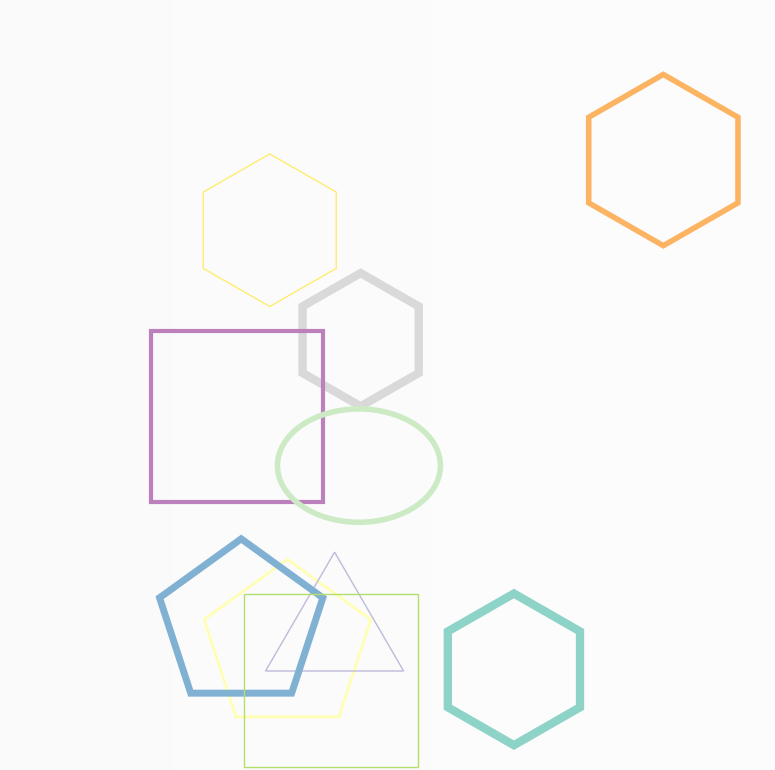[{"shape": "hexagon", "thickness": 3, "radius": 0.49, "center": [0.663, 0.131]}, {"shape": "pentagon", "thickness": 1, "radius": 0.57, "center": [0.371, 0.161]}, {"shape": "triangle", "thickness": 0.5, "radius": 0.51, "center": [0.432, 0.18]}, {"shape": "pentagon", "thickness": 2.5, "radius": 0.55, "center": [0.311, 0.189]}, {"shape": "hexagon", "thickness": 2, "radius": 0.56, "center": [0.856, 0.792]}, {"shape": "square", "thickness": 0.5, "radius": 0.56, "center": [0.427, 0.117]}, {"shape": "hexagon", "thickness": 3, "radius": 0.43, "center": [0.465, 0.559]}, {"shape": "square", "thickness": 1.5, "radius": 0.55, "center": [0.306, 0.459]}, {"shape": "oval", "thickness": 2, "radius": 0.53, "center": [0.463, 0.395]}, {"shape": "hexagon", "thickness": 0.5, "radius": 0.5, "center": [0.348, 0.701]}]